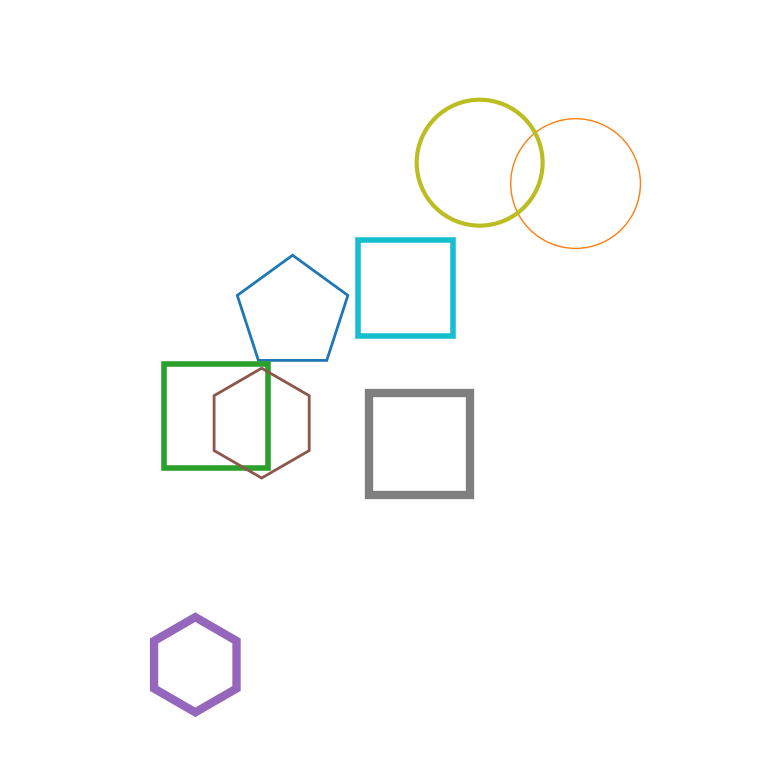[{"shape": "pentagon", "thickness": 1, "radius": 0.38, "center": [0.38, 0.593]}, {"shape": "circle", "thickness": 0.5, "radius": 0.42, "center": [0.747, 0.762]}, {"shape": "square", "thickness": 2, "radius": 0.34, "center": [0.28, 0.459]}, {"shape": "hexagon", "thickness": 3, "radius": 0.31, "center": [0.254, 0.137]}, {"shape": "hexagon", "thickness": 1, "radius": 0.36, "center": [0.34, 0.451]}, {"shape": "square", "thickness": 3, "radius": 0.33, "center": [0.545, 0.424]}, {"shape": "circle", "thickness": 1.5, "radius": 0.41, "center": [0.623, 0.789]}, {"shape": "square", "thickness": 2, "radius": 0.31, "center": [0.526, 0.626]}]